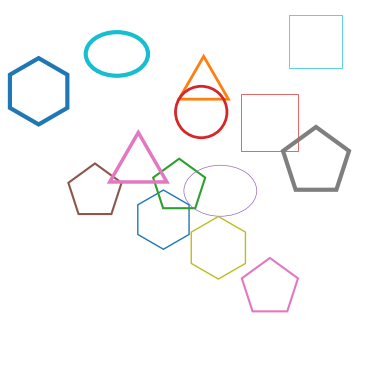[{"shape": "hexagon", "thickness": 3, "radius": 0.43, "center": [0.1, 0.763]}, {"shape": "hexagon", "thickness": 1, "radius": 0.38, "center": [0.424, 0.429]}, {"shape": "triangle", "thickness": 2, "radius": 0.37, "center": [0.529, 0.78]}, {"shape": "pentagon", "thickness": 1.5, "radius": 0.36, "center": [0.465, 0.517]}, {"shape": "square", "thickness": 0.5, "radius": 0.37, "center": [0.699, 0.682]}, {"shape": "circle", "thickness": 2, "radius": 0.33, "center": [0.523, 0.709]}, {"shape": "oval", "thickness": 0.5, "radius": 0.47, "center": [0.572, 0.505]}, {"shape": "pentagon", "thickness": 1.5, "radius": 0.36, "center": [0.247, 0.503]}, {"shape": "pentagon", "thickness": 1.5, "radius": 0.38, "center": [0.701, 0.253]}, {"shape": "triangle", "thickness": 2.5, "radius": 0.43, "center": [0.359, 0.57]}, {"shape": "pentagon", "thickness": 3, "radius": 0.45, "center": [0.821, 0.58]}, {"shape": "hexagon", "thickness": 1, "radius": 0.41, "center": [0.567, 0.356]}, {"shape": "oval", "thickness": 3, "radius": 0.4, "center": [0.304, 0.86]}, {"shape": "square", "thickness": 0.5, "radius": 0.35, "center": [0.818, 0.893]}]